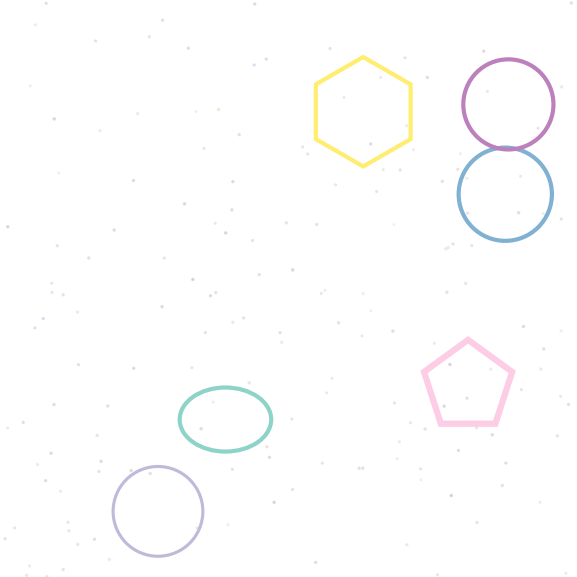[{"shape": "oval", "thickness": 2, "radius": 0.4, "center": [0.39, 0.273]}, {"shape": "circle", "thickness": 1.5, "radius": 0.39, "center": [0.274, 0.114]}, {"shape": "circle", "thickness": 2, "radius": 0.4, "center": [0.875, 0.663]}, {"shape": "pentagon", "thickness": 3, "radius": 0.4, "center": [0.811, 0.33]}, {"shape": "circle", "thickness": 2, "radius": 0.39, "center": [0.88, 0.818]}, {"shape": "hexagon", "thickness": 2, "radius": 0.47, "center": [0.629, 0.806]}]